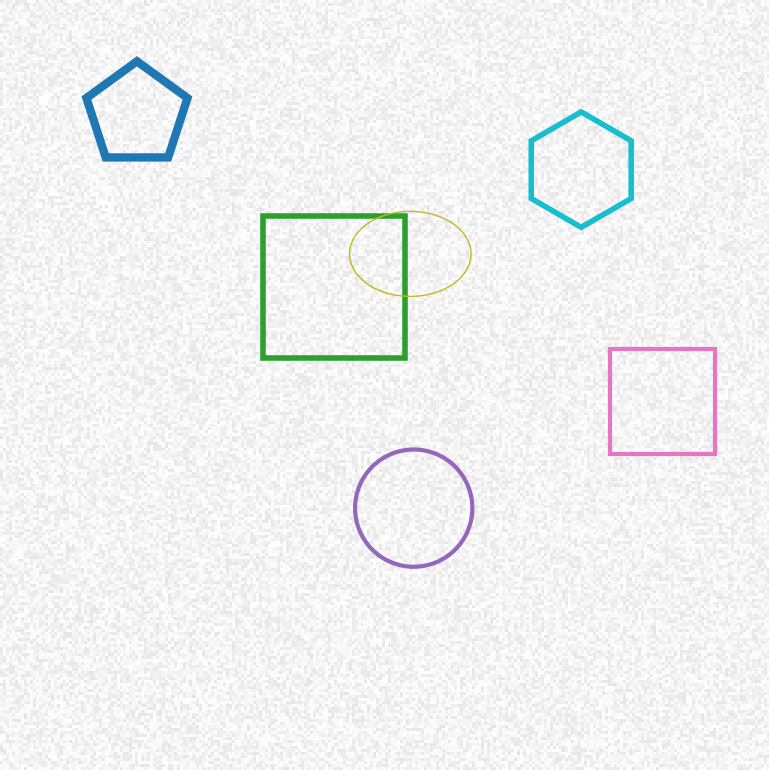[{"shape": "pentagon", "thickness": 3, "radius": 0.35, "center": [0.178, 0.851]}, {"shape": "square", "thickness": 2, "radius": 0.46, "center": [0.434, 0.628]}, {"shape": "circle", "thickness": 1.5, "radius": 0.38, "center": [0.537, 0.34]}, {"shape": "square", "thickness": 1.5, "radius": 0.34, "center": [0.86, 0.479]}, {"shape": "oval", "thickness": 0.5, "radius": 0.39, "center": [0.533, 0.67]}, {"shape": "hexagon", "thickness": 2, "radius": 0.37, "center": [0.755, 0.78]}]